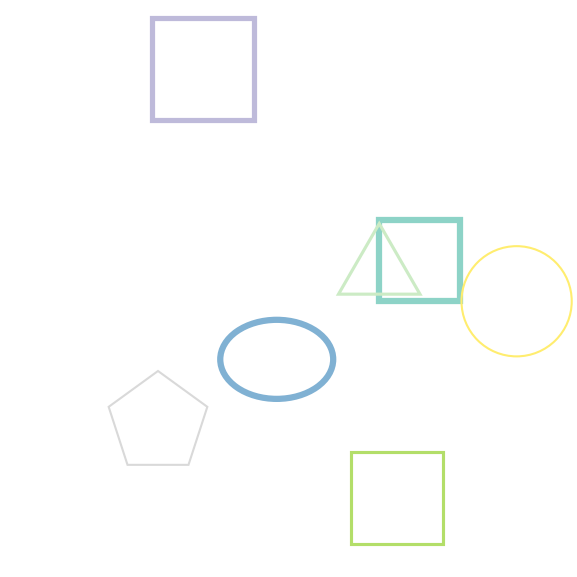[{"shape": "square", "thickness": 3, "radius": 0.35, "center": [0.727, 0.548]}, {"shape": "square", "thickness": 2.5, "radius": 0.44, "center": [0.352, 0.88]}, {"shape": "oval", "thickness": 3, "radius": 0.49, "center": [0.479, 0.377]}, {"shape": "square", "thickness": 1.5, "radius": 0.4, "center": [0.688, 0.137]}, {"shape": "pentagon", "thickness": 1, "radius": 0.45, "center": [0.274, 0.267]}, {"shape": "triangle", "thickness": 1.5, "radius": 0.41, "center": [0.657, 0.53]}, {"shape": "circle", "thickness": 1, "radius": 0.48, "center": [0.895, 0.477]}]